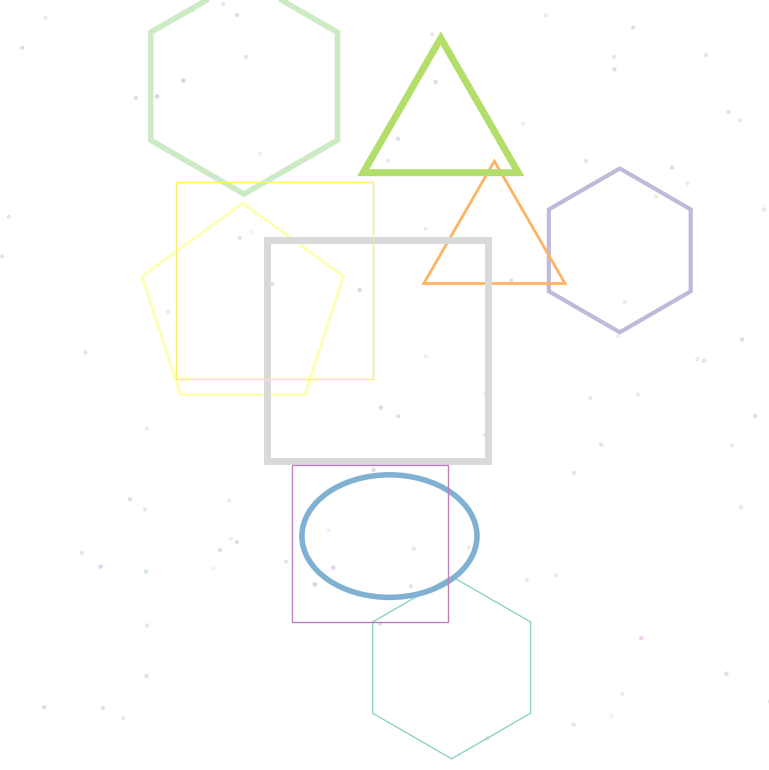[{"shape": "hexagon", "thickness": 0.5, "radius": 0.59, "center": [0.586, 0.133]}, {"shape": "pentagon", "thickness": 1, "radius": 0.69, "center": [0.315, 0.599]}, {"shape": "hexagon", "thickness": 1.5, "radius": 0.53, "center": [0.805, 0.675]}, {"shape": "oval", "thickness": 2, "radius": 0.57, "center": [0.506, 0.304]}, {"shape": "triangle", "thickness": 1, "radius": 0.53, "center": [0.642, 0.685]}, {"shape": "triangle", "thickness": 2.5, "radius": 0.58, "center": [0.572, 0.834]}, {"shape": "square", "thickness": 2.5, "radius": 0.72, "center": [0.49, 0.545]}, {"shape": "square", "thickness": 0.5, "radius": 0.51, "center": [0.48, 0.294]}, {"shape": "hexagon", "thickness": 2, "radius": 0.7, "center": [0.317, 0.888]}, {"shape": "square", "thickness": 0.5, "radius": 0.64, "center": [0.356, 0.635]}]